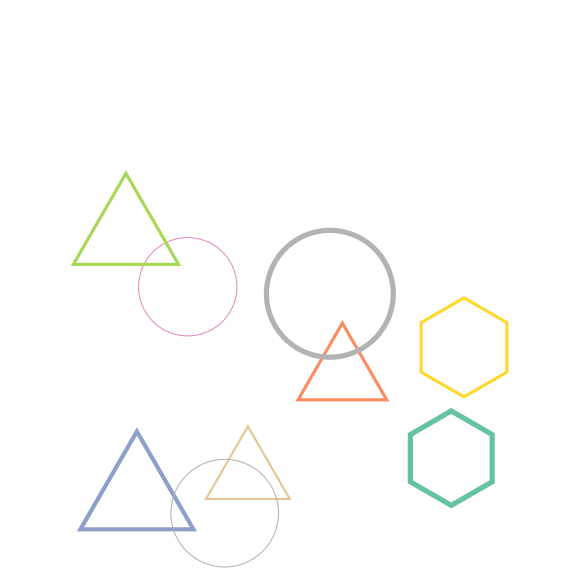[{"shape": "hexagon", "thickness": 2.5, "radius": 0.41, "center": [0.781, 0.206]}, {"shape": "triangle", "thickness": 1.5, "radius": 0.44, "center": [0.593, 0.351]}, {"shape": "triangle", "thickness": 2, "radius": 0.56, "center": [0.237, 0.139]}, {"shape": "circle", "thickness": 0.5, "radius": 0.43, "center": [0.325, 0.503]}, {"shape": "triangle", "thickness": 1.5, "radius": 0.53, "center": [0.218, 0.594]}, {"shape": "hexagon", "thickness": 1.5, "radius": 0.43, "center": [0.804, 0.398]}, {"shape": "triangle", "thickness": 1, "radius": 0.42, "center": [0.429, 0.177]}, {"shape": "circle", "thickness": 2.5, "radius": 0.55, "center": [0.571, 0.49]}, {"shape": "circle", "thickness": 0.5, "radius": 0.47, "center": [0.389, 0.111]}]